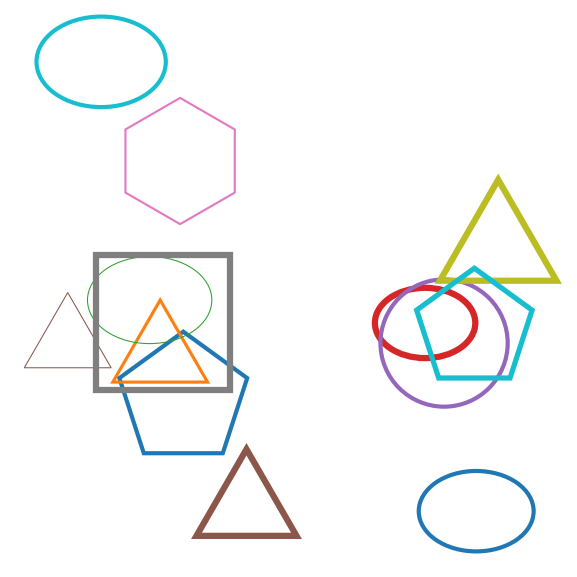[{"shape": "oval", "thickness": 2, "radius": 0.5, "center": [0.825, 0.114]}, {"shape": "pentagon", "thickness": 2, "radius": 0.58, "center": [0.317, 0.308]}, {"shape": "triangle", "thickness": 1.5, "radius": 0.47, "center": [0.277, 0.385]}, {"shape": "oval", "thickness": 0.5, "radius": 0.54, "center": [0.259, 0.479]}, {"shape": "oval", "thickness": 3, "radius": 0.43, "center": [0.736, 0.44]}, {"shape": "circle", "thickness": 2, "radius": 0.55, "center": [0.769, 0.405]}, {"shape": "triangle", "thickness": 0.5, "radius": 0.43, "center": [0.117, 0.406]}, {"shape": "triangle", "thickness": 3, "radius": 0.5, "center": [0.427, 0.121]}, {"shape": "hexagon", "thickness": 1, "radius": 0.55, "center": [0.312, 0.72]}, {"shape": "square", "thickness": 3, "radius": 0.58, "center": [0.283, 0.441]}, {"shape": "triangle", "thickness": 3, "radius": 0.58, "center": [0.863, 0.571]}, {"shape": "oval", "thickness": 2, "radius": 0.56, "center": [0.175, 0.892]}, {"shape": "pentagon", "thickness": 2.5, "radius": 0.53, "center": [0.821, 0.43]}]